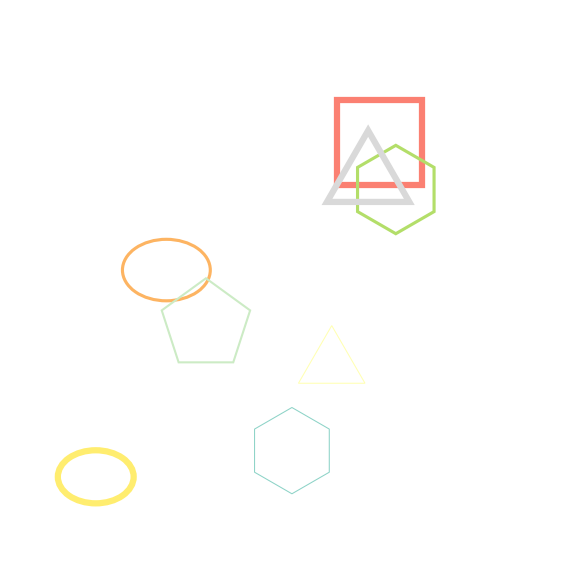[{"shape": "hexagon", "thickness": 0.5, "radius": 0.37, "center": [0.505, 0.219]}, {"shape": "triangle", "thickness": 0.5, "radius": 0.33, "center": [0.574, 0.369]}, {"shape": "square", "thickness": 3, "radius": 0.37, "center": [0.657, 0.753]}, {"shape": "oval", "thickness": 1.5, "radius": 0.38, "center": [0.288, 0.531]}, {"shape": "hexagon", "thickness": 1.5, "radius": 0.38, "center": [0.685, 0.671]}, {"shape": "triangle", "thickness": 3, "radius": 0.41, "center": [0.637, 0.691]}, {"shape": "pentagon", "thickness": 1, "radius": 0.4, "center": [0.357, 0.437]}, {"shape": "oval", "thickness": 3, "radius": 0.33, "center": [0.166, 0.174]}]